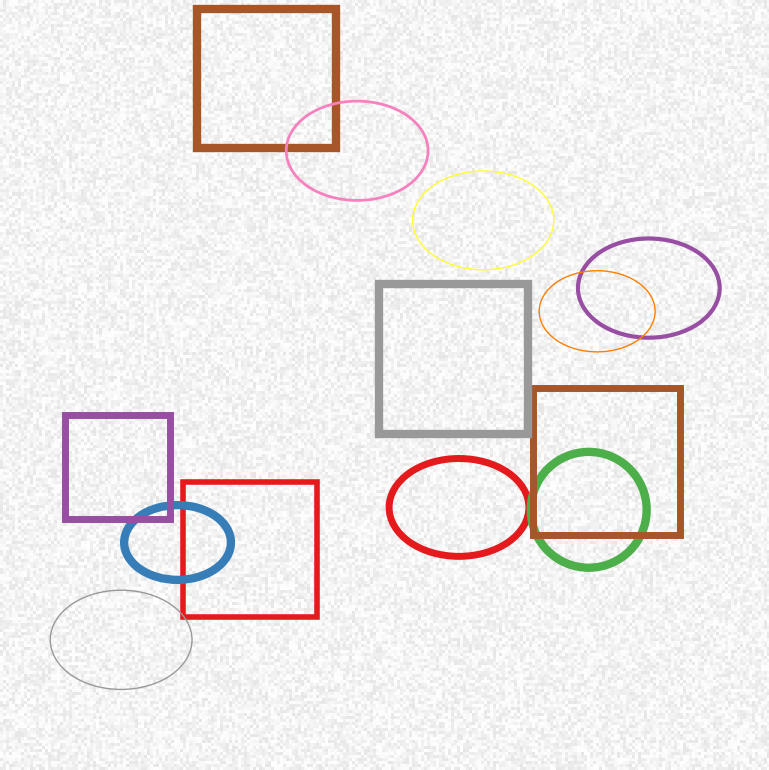[{"shape": "oval", "thickness": 2.5, "radius": 0.45, "center": [0.596, 0.341]}, {"shape": "square", "thickness": 2, "radius": 0.44, "center": [0.325, 0.286]}, {"shape": "oval", "thickness": 3, "radius": 0.35, "center": [0.231, 0.295]}, {"shape": "circle", "thickness": 3, "radius": 0.38, "center": [0.765, 0.338]}, {"shape": "oval", "thickness": 1.5, "radius": 0.46, "center": [0.843, 0.626]}, {"shape": "square", "thickness": 2.5, "radius": 0.34, "center": [0.153, 0.393]}, {"shape": "oval", "thickness": 0.5, "radius": 0.38, "center": [0.776, 0.596]}, {"shape": "oval", "thickness": 0.5, "radius": 0.46, "center": [0.628, 0.714]}, {"shape": "square", "thickness": 3, "radius": 0.45, "center": [0.346, 0.899]}, {"shape": "square", "thickness": 2.5, "radius": 0.48, "center": [0.788, 0.401]}, {"shape": "oval", "thickness": 1, "radius": 0.46, "center": [0.464, 0.804]}, {"shape": "oval", "thickness": 0.5, "radius": 0.46, "center": [0.157, 0.169]}, {"shape": "square", "thickness": 3, "radius": 0.49, "center": [0.589, 0.533]}]